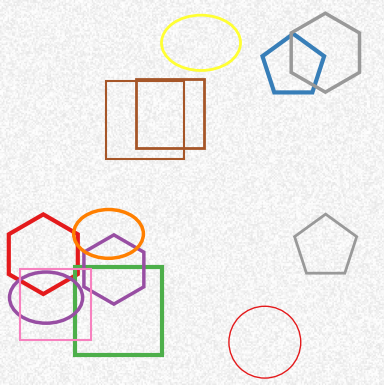[{"shape": "circle", "thickness": 1, "radius": 0.47, "center": [0.688, 0.111]}, {"shape": "hexagon", "thickness": 3, "radius": 0.52, "center": [0.112, 0.34]}, {"shape": "pentagon", "thickness": 3, "radius": 0.42, "center": [0.762, 0.828]}, {"shape": "square", "thickness": 3, "radius": 0.57, "center": [0.308, 0.192]}, {"shape": "hexagon", "thickness": 2.5, "radius": 0.45, "center": [0.296, 0.3]}, {"shape": "oval", "thickness": 2.5, "radius": 0.47, "center": [0.12, 0.227]}, {"shape": "oval", "thickness": 2.5, "radius": 0.45, "center": [0.282, 0.392]}, {"shape": "oval", "thickness": 2, "radius": 0.51, "center": [0.522, 0.889]}, {"shape": "square", "thickness": 2, "radius": 0.44, "center": [0.442, 0.705]}, {"shape": "square", "thickness": 1.5, "radius": 0.51, "center": [0.377, 0.688]}, {"shape": "square", "thickness": 1.5, "radius": 0.46, "center": [0.144, 0.208]}, {"shape": "hexagon", "thickness": 2.5, "radius": 0.51, "center": [0.845, 0.863]}, {"shape": "pentagon", "thickness": 2, "radius": 0.42, "center": [0.846, 0.359]}]